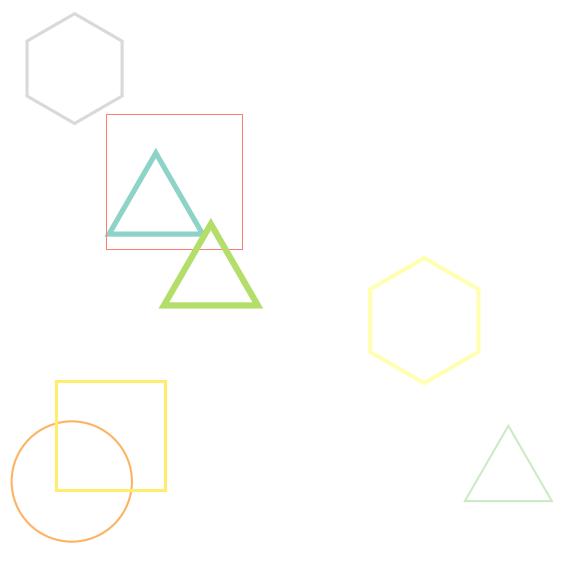[{"shape": "triangle", "thickness": 2.5, "radius": 0.47, "center": [0.27, 0.641]}, {"shape": "hexagon", "thickness": 2, "radius": 0.54, "center": [0.735, 0.444]}, {"shape": "square", "thickness": 0.5, "radius": 0.59, "center": [0.302, 0.685]}, {"shape": "circle", "thickness": 1, "radius": 0.52, "center": [0.124, 0.165]}, {"shape": "triangle", "thickness": 3, "radius": 0.47, "center": [0.365, 0.517]}, {"shape": "hexagon", "thickness": 1.5, "radius": 0.48, "center": [0.129, 0.88]}, {"shape": "triangle", "thickness": 1, "radius": 0.43, "center": [0.88, 0.175]}, {"shape": "square", "thickness": 1.5, "radius": 0.47, "center": [0.191, 0.245]}]